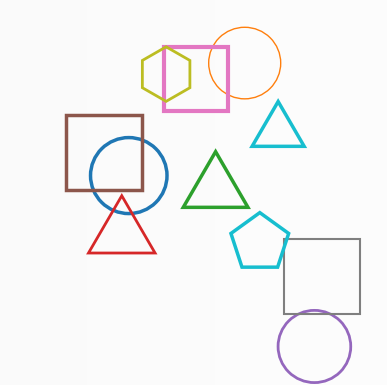[{"shape": "circle", "thickness": 2.5, "radius": 0.49, "center": [0.332, 0.544]}, {"shape": "circle", "thickness": 1, "radius": 0.46, "center": [0.631, 0.836]}, {"shape": "triangle", "thickness": 2.5, "radius": 0.48, "center": [0.556, 0.51]}, {"shape": "triangle", "thickness": 2, "radius": 0.5, "center": [0.314, 0.392]}, {"shape": "circle", "thickness": 2, "radius": 0.47, "center": [0.811, 0.1]}, {"shape": "square", "thickness": 2.5, "radius": 0.49, "center": [0.268, 0.604]}, {"shape": "square", "thickness": 3, "radius": 0.41, "center": [0.505, 0.795]}, {"shape": "square", "thickness": 1.5, "radius": 0.49, "center": [0.832, 0.281]}, {"shape": "hexagon", "thickness": 2, "radius": 0.35, "center": [0.429, 0.808]}, {"shape": "triangle", "thickness": 2.5, "radius": 0.39, "center": [0.718, 0.659]}, {"shape": "pentagon", "thickness": 2.5, "radius": 0.39, "center": [0.67, 0.369]}]